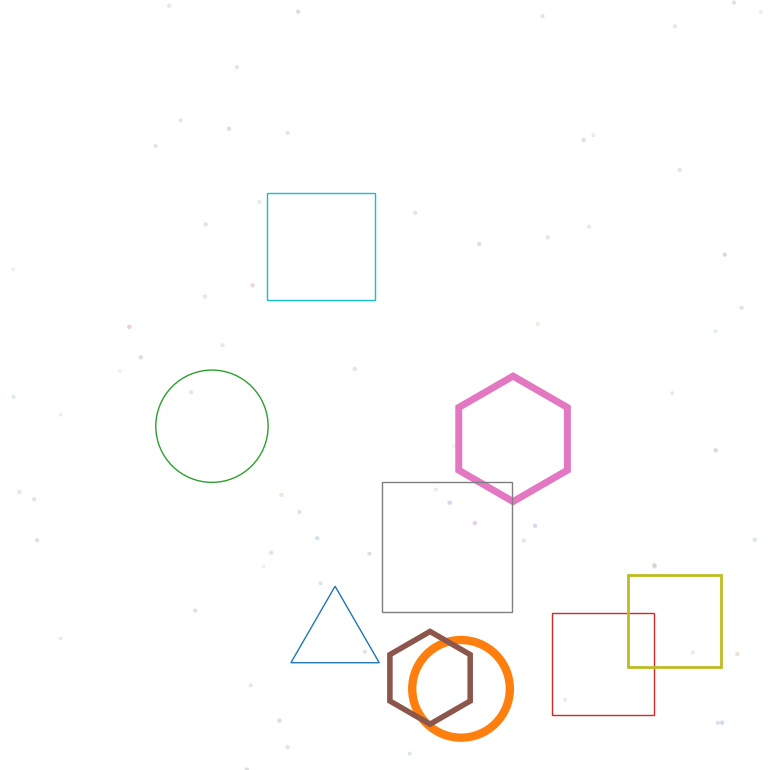[{"shape": "triangle", "thickness": 0.5, "radius": 0.33, "center": [0.435, 0.172]}, {"shape": "circle", "thickness": 3, "radius": 0.32, "center": [0.599, 0.105]}, {"shape": "circle", "thickness": 0.5, "radius": 0.36, "center": [0.275, 0.446]}, {"shape": "square", "thickness": 0.5, "radius": 0.33, "center": [0.784, 0.137]}, {"shape": "hexagon", "thickness": 2, "radius": 0.3, "center": [0.558, 0.12]}, {"shape": "hexagon", "thickness": 2.5, "radius": 0.41, "center": [0.666, 0.43]}, {"shape": "square", "thickness": 0.5, "radius": 0.42, "center": [0.58, 0.289]}, {"shape": "square", "thickness": 1, "radius": 0.3, "center": [0.876, 0.194]}, {"shape": "square", "thickness": 0.5, "radius": 0.35, "center": [0.416, 0.68]}]